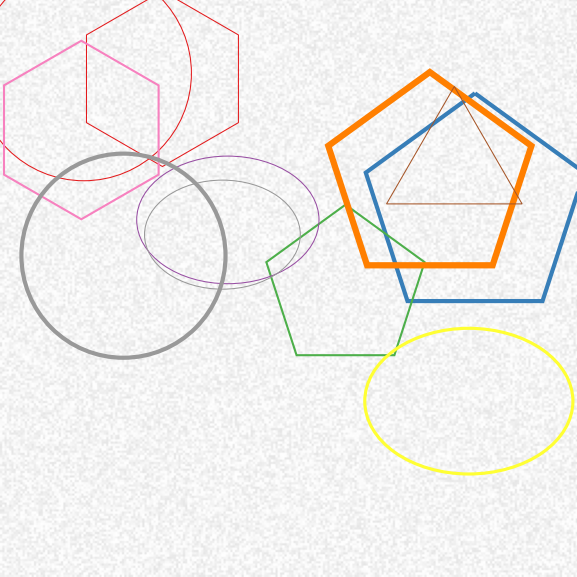[{"shape": "hexagon", "thickness": 0.5, "radius": 0.76, "center": [0.281, 0.863]}, {"shape": "circle", "thickness": 0.5, "radius": 0.93, "center": [0.145, 0.872]}, {"shape": "pentagon", "thickness": 2, "radius": 0.99, "center": [0.823, 0.639]}, {"shape": "pentagon", "thickness": 1, "radius": 0.72, "center": [0.598, 0.501]}, {"shape": "oval", "thickness": 0.5, "radius": 0.79, "center": [0.395, 0.618]}, {"shape": "pentagon", "thickness": 3, "radius": 0.92, "center": [0.744, 0.689]}, {"shape": "oval", "thickness": 1.5, "radius": 0.9, "center": [0.812, 0.305]}, {"shape": "triangle", "thickness": 0.5, "radius": 0.68, "center": [0.787, 0.714]}, {"shape": "hexagon", "thickness": 1, "radius": 0.77, "center": [0.141, 0.774]}, {"shape": "circle", "thickness": 2, "radius": 0.88, "center": [0.214, 0.556]}, {"shape": "oval", "thickness": 0.5, "radius": 0.67, "center": [0.385, 0.593]}]